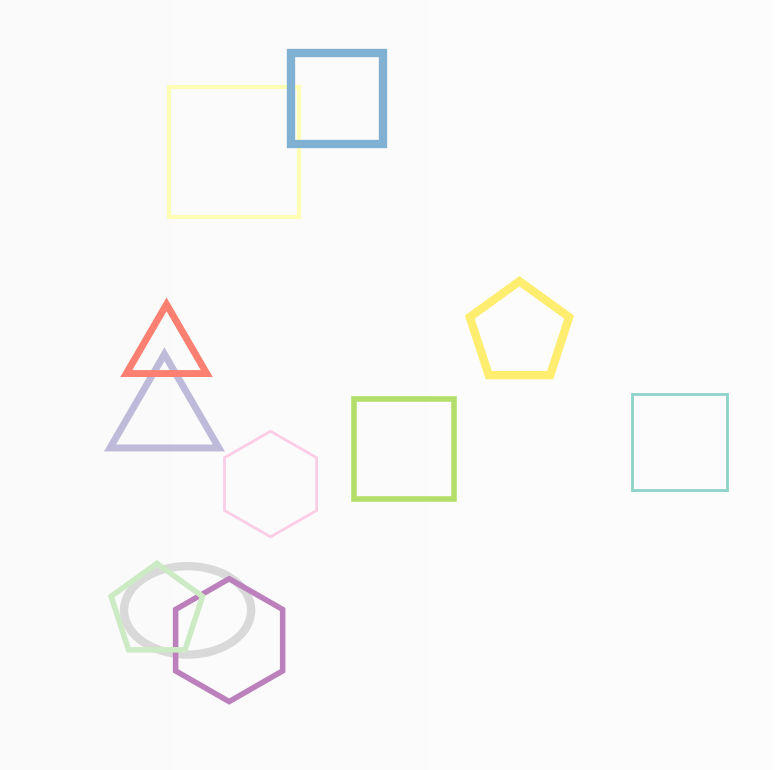[{"shape": "square", "thickness": 1, "radius": 0.31, "center": [0.877, 0.426]}, {"shape": "square", "thickness": 1.5, "radius": 0.42, "center": [0.302, 0.803]}, {"shape": "triangle", "thickness": 2.5, "radius": 0.41, "center": [0.212, 0.459]}, {"shape": "triangle", "thickness": 2.5, "radius": 0.3, "center": [0.215, 0.545]}, {"shape": "square", "thickness": 3, "radius": 0.3, "center": [0.435, 0.872]}, {"shape": "square", "thickness": 2, "radius": 0.32, "center": [0.521, 0.417]}, {"shape": "hexagon", "thickness": 1, "radius": 0.34, "center": [0.349, 0.371]}, {"shape": "oval", "thickness": 3, "radius": 0.41, "center": [0.242, 0.207]}, {"shape": "hexagon", "thickness": 2, "radius": 0.4, "center": [0.296, 0.169]}, {"shape": "pentagon", "thickness": 2, "radius": 0.31, "center": [0.202, 0.206]}, {"shape": "pentagon", "thickness": 3, "radius": 0.34, "center": [0.67, 0.567]}]